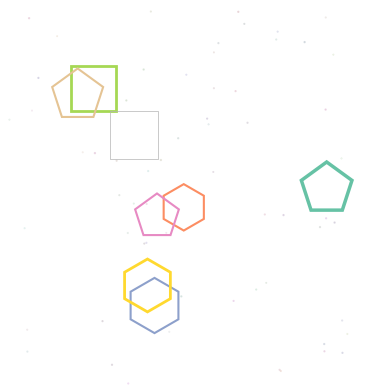[{"shape": "pentagon", "thickness": 2.5, "radius": 0.35, "center": [0.848, 0.51]}, {"shape": "hexagon", "thickness": 1.5, "radius": 0.3, "center": [0.477, 0.461]}, {"shape": "hexagon", "thickness": 1.5, "radius": 0.36, "center": [0.401, 0.206]}, {"shape": "pentagon", "thickness": 1.5, "radius": 0.3, "center": [0.408, 0.438]}, {"shape": "square", "thickness": 2, "radius": 0.29, "center": [0.243, 0.77]}, {"shape": "hexagon", "thickness": 2, "radius": 0.34, "center": [0.383, 0.259]}, {"shape": "pentagon", "thickness": 1.5, "radius": 0.35, "center": [0.202, 0.753]}, {"shape": "square", "thickness": 0.5, "radius": 0.31, "center": [0.349, 0.649]}]